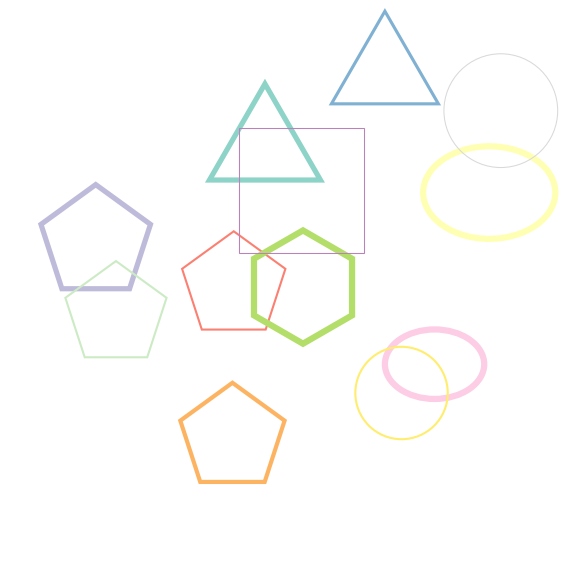[{"shape": "triangle", "thickness": 2.5, "radius": 0.55, "center": [0.459, 0.743]}, {"shape": "oval", "thickness": 3, "radius": 0.57, "center": [0.847, 0.666]}, {"shape": "pentagon", "thickness": 2.5, "radius": 0.5, "center": [0.166, 0.58]}, {"shape": "pentagon", "thickness": 1, "radius": 0.47, "center": [0.405, 0.505]}, {"shape": "triangle", "thickness": 1.5, "radius": 0.53, "center": [0.666, 0.873]}, {"shape": "pentagon", "thickness": 2, "radius": 0.47, "center": [0.403, 0.241]}, {"shape": "hexagon", "thickness": 3, "radius": 0.49, "center": [0.525, 0.502]}, {"shape": "oval", "thickness": 3, "radius": 0.43, "center": [0.752, 0.369]}, {"shape": "circle", "thickness": 0.5, "radius": 0.49, "center": [0.867, 0.808]}, {"shape": "square", "thickness": 0.5, "radius": 0.54, "center": [0.522, 0.67]}, {"shape": "pentagon", "thickness": 1, "radius": 0.46, "center": [0.201, 0.455]}, {"shape": "circle", "thickness": 1, "radius": 0.4, "center": [0.695, 0.319]}]